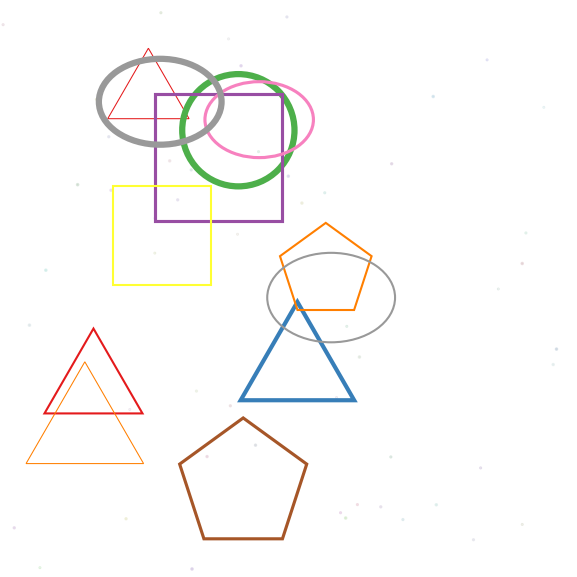[{"shape": "triangle", "thickness": 1, "radius": 0.49, "center": [0.162, 0.332]}, {"shape": "triangle", "thickness": 0.5, "radius": 0.41, "center": [0.257, 0.834]}, {"shape": "triangle", "thickness": 2, "radius": 0.57, "center": [0.515, 0.363]}, {"shape": "circle", "thickness": 3, "radius": 0.49, "center": [0.413, 0.774]}, {"shape": "square", "thickness": 1.5, "radius": 0.55, "center": [0.379, 0.727]}, {"shape": "triangle", "thickness": 0.5, "radius": 0.59, "center": [0.147, 0.255]}, {"shape": "pentagon", "thickness": 1, "radius": 0.42, "center": [0.564, 0.53]}, {"shape": "square", "thickness": 1, "radius": 0.43, "center": [0.28, 0.591]}, {"shape": "pentagon", "thickness": 1.5, "radius": 0.58, "center": [0.421, 0.16]}, {"shape": "oval", "thickness": 1.5, "radius": 0.47, "center": [0.449, 0.792]}, {"shape": "oval", "thickness": 1, "radius": 0.55, "center": [0.573, 0.484]}, {"shape": "oval", "thickness": 3, "radius": 0.53, "center": [0.277, 0.823]}]